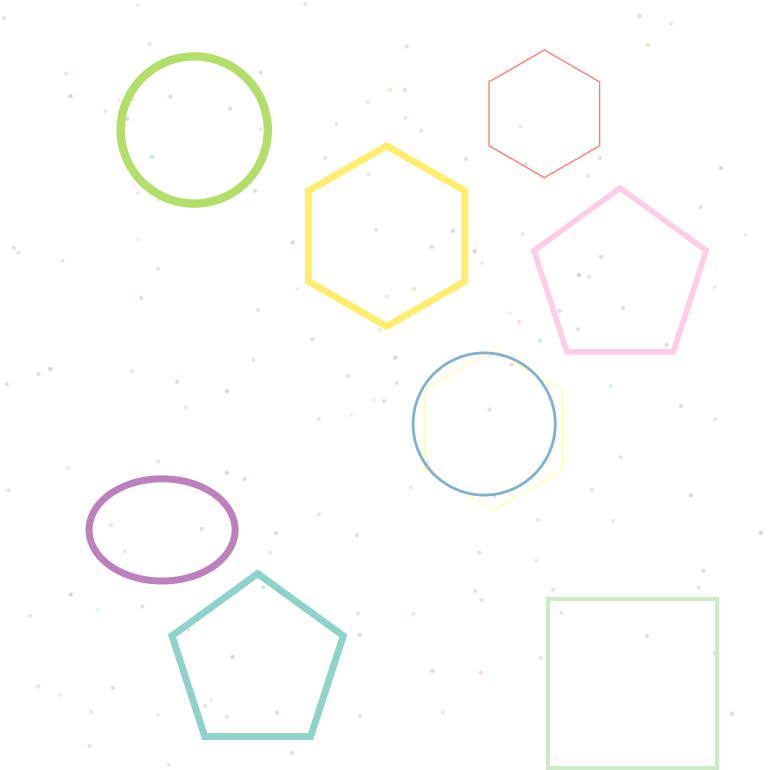[{"shape": "pentagon", "thickness": 2.5, "radius": 0.58, "center": [0.335, 0.138]}, {"shape": "hexagon", "thickness": 0.5, "radius": 0.52, "center": [0.641, 0.442]}, {"shape": "hexagon", "thickness": 0.5, "radius": 0.41, "center": [0.707, 0.852]}, {"shape": "circle", "thickness": 1, "radius": 0.46, "center": [0.629, 0.449]}, {"shape": "circle", "thickness": 3, "radius": 0.48, "center": [0.252, 0.831]}, {"shape": "pentagon", "thickness": 2, "radius": 0.59, "center": [0.805, 0.638]}, {"shape": "oval", "thickness": 2.5, "radius": 0.47, "center": [0.21, 0.312]}, {"shape": "square", "thickness": 1.5, "radius": 0.55, "center": [0.821, 0.112]}, {"shape": "hexagon", "thickness": 2.5, "radius": 0.59, "center": [0.502, 0.693]}]